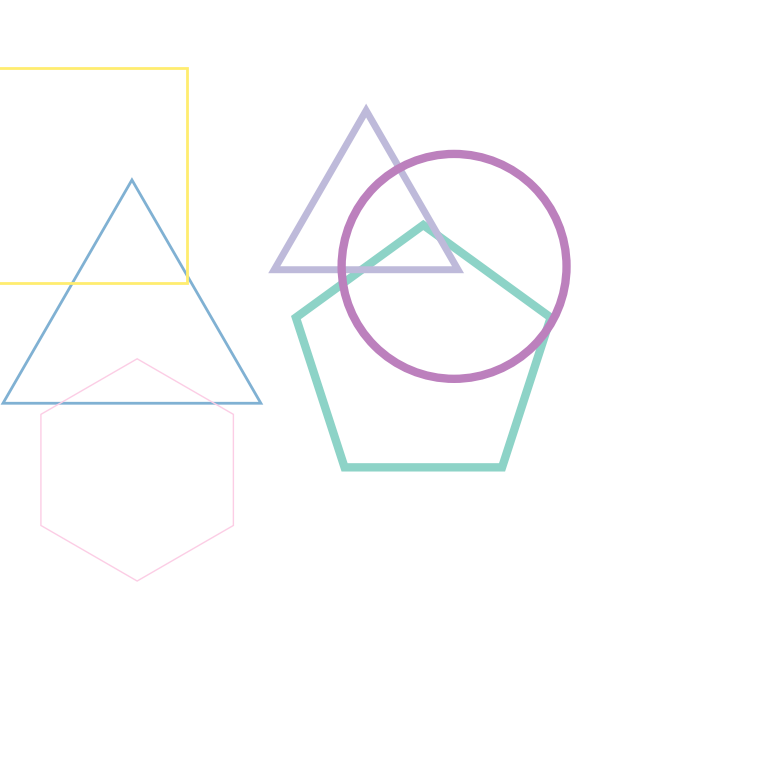[{"shape": "pentagon", "thickness": 3, "radius": 0.87, "center": [0.55, 0.534]}, {"shape": "triangle", "thickness": 2.5, "radius": 0.69, "center": [0.476, 0.719]}, {"shape": "triangle", "thickness": 1, "radius": 0.97, "center": [0.171, 0.573]}, {"shape": "hexagon", "thickness": 0.5, "radius": 0.72, "center": [0.178, 0.39]}, {"shape": "circle", "thickness": 3, "radius": 0.73, "center": [0.59, 0.654]}, {"shape": "square", "thickness": 1, "radius": 0.7, "center": [0.104, 0.772]}]